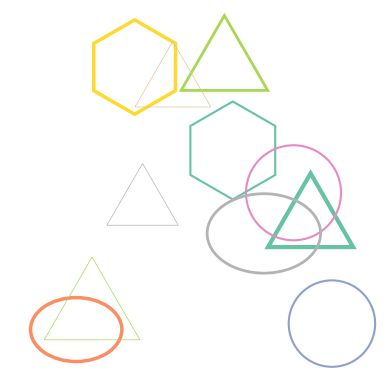[{"shape": "triangle", "thickness": 3, "radius": 0.64, "center": [0.807, 0.422]}, {"shape": "hexagon", "thickness": 1.5, "radius": 0.64, "center": [0.605, 0.609]}, {"shape": "oval", "thickness": 2.5, "radius": 0.59, "center": [0.198, 0.144]}, {"shape": "circle", "thickness": 1.5, "radius": 0.56, "center": [0.862, 0.159]}, {"shape": "circle", "thickness": 1.5, "radius": 0.62, "center": [0.762, 0.499]}, {"shape": "triangle", "thickness": 2, "radius": 0.65, "center": [0.583, 0.83]}, {"shape": "triangle", "thickness": 0.5, "radius": 0.72, "center": [0.239, 0.189]}, {"shape": "hexagon", "thickness": 2.5, "radius": 0.61, "center": [0.35, 0.826]}, {"shape": "triangle", "thickness": 0.5, "radius": 0.57, "center": [0.449, 0.779]}, {"shape": "triangle", "thickness": 0.5, "radius": 0.54, "center": [0.37, 0.469]}, {"shape": "oval", "thickness": 2, "radius": 0.74, "center": [0.685, 0.394]}]